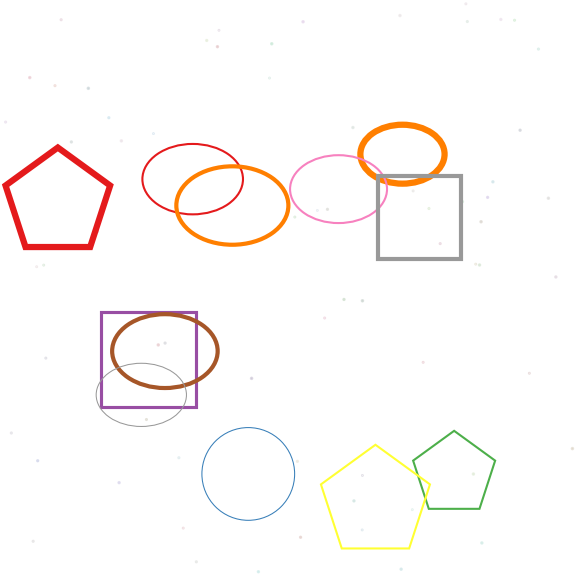[{"shape": "oval", "thickness": 1, "radius": 0.44, "center": [0.334, 0.689]}, {"shape": "pentagon", "thickness": 3, "radius": 0.48, "center": [0.1, 0.648]}, {"shape": "circle", "thickness": 0.5, "radius": 0.4, "center": [0.43, 0.178]}, {"shape": "pentagon", "thickness": 1, "radius": 0.37, "center": [0.786, 0.178]}, {"shape": "square", "thickness": 1.5, "radius": 0.41, "center": [0.257, 0.377]}, {"shape": "oval", "thickness": 3, "radius": 0.36, "center": [0.697, 0.732]}, {"shape": "oval", "thickness": 2, "radius": 0.49, "center": [0.402, 0.643]}, {"shape": "pentagon", "thickness": 1, "radius": 0.5, "center": [0.65, 0.13]}, {"shape": "oval", "thickness": 2, "radius": 0.46, "center": [0.286, 0.391]}, {"shape": "oval", "thickness": 1, "radius": 0.42, "center": [0.586, 0.672]}, {"shape": "oval", "thickness": 0.5, "radius": 0.39, "center": [0.245, 0.315]}, {"shape": "square", "thickness": 2, "radius": 0.36, "center": [0.727, 0.623]}]